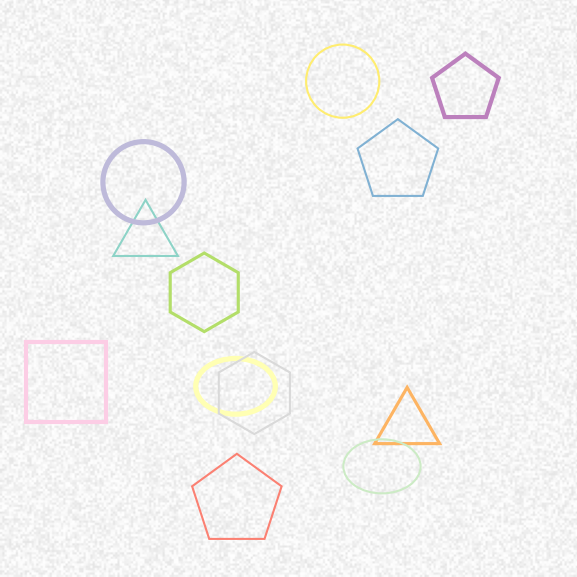[{"shape": "triangle", "thickness": 1, "radius": 0.32, "center": [0.252, 0.588]}, {"shape": "oval", "thickness": 2.5, "radius": 0.34, "center": [0.408, 0.33]}, {"shape": "circle", "thickness": 2.5, "radius": 0.35, "center": [0.249, 0.684]}, {"shape": "pentagon", "thickness": 1, "radius": 0.41, "center": [0.41, 0.132]}, {"shape": "pentagon", "thickness": 1, "radius": 0.37, "center": [0.689, 0.719]}, {"shape": "triangle", "thickness": 1.5, "radius": 0.32, "center": [0.705, 0.263]}, {"shape": "hexagon", "thickness": 1.5, "radius": 0.34, "center": [0.354, 0.493]}, {"shape": "square", "thickness": 2, "radius": 0.35, "center": [0.114, 0.338]}, {"shape": "hexagon", "thickness": 1, "radius": 0.36, "center": [0.44, 0.319]}, {"shape": "pentagon", "thickness": 2, "radius": 0.3, "center": [0.806, 0.846]}, {"shape": "oval", "thickness": 1, "radius": 0.33, "center": [0.661, 0.192]}, {"shape": "circle", "thickness": 1, "radius": 0.32, "center": [0.593, 0.859]}]